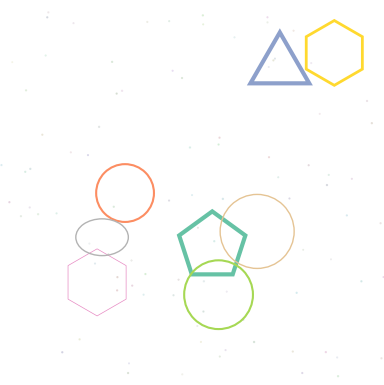[{"shape": "pentagon", "thickness": 3, "radius": 0.45, "center": [0.551, 0.36]}, {"shape": "circle", "thickness": 1.5, "radius": 0.38, "center": [0.325, 0.499]}, {"shape": "triangle", "thickness": 3, "radius": 0.44, "center": [0.727, 0.828]}, {"shape": "hexagon", "thickness": 0.5, "radius": 0.44, "center": [0.252, 0.267]}, {"shape": "circle", "thickness": 1.5, "radius": 0.45, "center": [0.568, 0.235]}, {"shape": "hexagon", "thickness": 2, "radius": 0.42, "center": [0.868, 0.863]}, {"shape": "circle", "thickness": 1, "radius": 0.48, "center": [0.668, 0.399]}, {"shape": "oval", "thickness": 1, "radius": 0.34, "center": [0.265, 0.384]}]